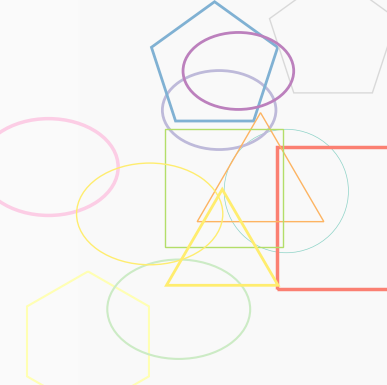[{"shape": "circle", "thickness": 0.5, "radius": 0.8, "center": [0.739, 0.504]}, {"shape": "hexagon", "thickness": 1.5, "radius": 0.91, "center": [0.227, 0.113]}, {"shape": "oval", "thickness": 2, "radius": 0.73, "center": [0.566, 0.714]}, {"shape": "square", "thickness": 2.5, "radius": 0.92, "center": [0.898, 0.434]}, {"shape": "pentagon", "thickness": 2, "radius": 0.86, "center": [0.554, 0.824]}, {"shape": "triangle", "thickness": 1, "radius": 0.94, "center": [0.672, 0.519]}, {"shape": "square", "thickness": 1, "radius": 0.76, "center": [0.579, 0.512]}, {"shape": "oval", "thickness": 2.5, "radius": 0.9, "center": [0.125, 0.566]}, {"shape": "pentagon", "thickness": 1, "radius": 0.86, "center": [0.86, 0.898]}, {"shape": "oval", "thickness": 2, "radius": 0.71, "center": [0.615, 0.816]}, {"shape": "oval", "thickness": 1.5, "radius": 0.92, "center": [0.461, 0.197]}, {"shape": "oval", "thickness": 1, "radius": 0.94, "center": [0.386, 0.444]}, {"shape": "triangle", "thickness": 2, "radius": 0.83, "center": [0.574, 0.342]}]